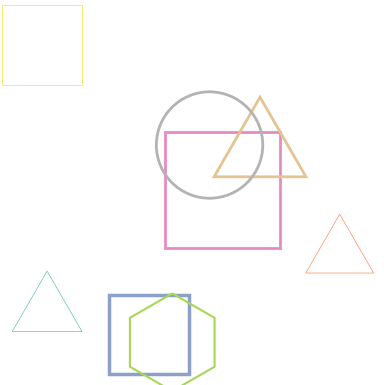[{"shape": "triangle", "thickness": 0.5, "radius": 0.52, "center": [0.122, 0.191]}, {"shape": "triangle", "thickness": 0.5, "radius": 0.51, "center": [0.882, 0.342]}, {"shape": "square", "thickness": 2.5, "radius": 0.52, "center": [0.387, 0.131]}, {"shape": "square", "thickness": 2, "radius": 0.75, "center": [0.577, 0.506]}, {"shape": "hexagon", "thickness": 1.5, "radius": 0.63, "center": [0.447, 0.111]}, {"shape": "square", "thickness": 0.5, "radius": 0.52, "center": [0.109, 0.884]}, {"shape": "triangle", "thickness": 2, "radius": 0.69, "center": [0.675, 0.61]}, {"shape": "circle", "thickness": 2, "radius": 0.69, "center": [0.544, 0.623]}]